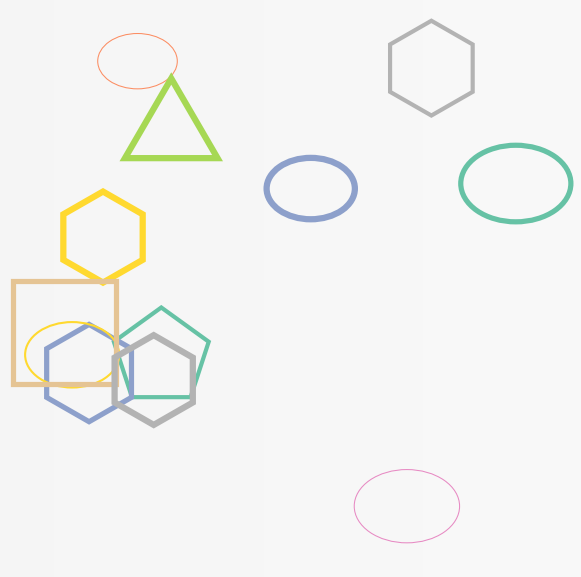[{"shape": "oval", "thickness": 2.5, "radius": 0.47, "center": [0.887, 0.681]}, {"shape": "pentagon", "thickness": 2, "radius": 0.43, "center": [0.277, 0.381]}, {"shape": "oval", "thickness": 0.5, "radius": 0.34, "center": [0.237, 0.893]}, {"shape": "oval", "thickness": 3, "radius": 0.38, "center": [0.535, 0.673]}, {"shape": "hexagon", "thickness": 2.5, "radius": 0.42, "center": [0.153, 0.353]}, {"shape": "oval", "thickness": 0.5, "radius": 0.45, "center": [0.7, 0.123]}, {"shape": "triangle", "thickness": 3, "radius": 0.46, "center": [0.295, 0.771]}, {"shape": "hexagon", "thickness": 3, "radius": 0.39, "center": [0.177, 0.589]}, {"shape": "oval", "thickness": 1, "radius": 0.4, "center": [0.124, 0.385]}, {"shape": "square", "thickness": 2.5, "radius": 0.44, "center": [0.111, 0.423]}, {"shape": "hexagon", "thickness": 3, "radius": 0.39, "center": [0.264, 0.341]}, {"shape": "hexagon", "thickness": 2, "radius": 0.41, "center": [0.742, 0.881]}]